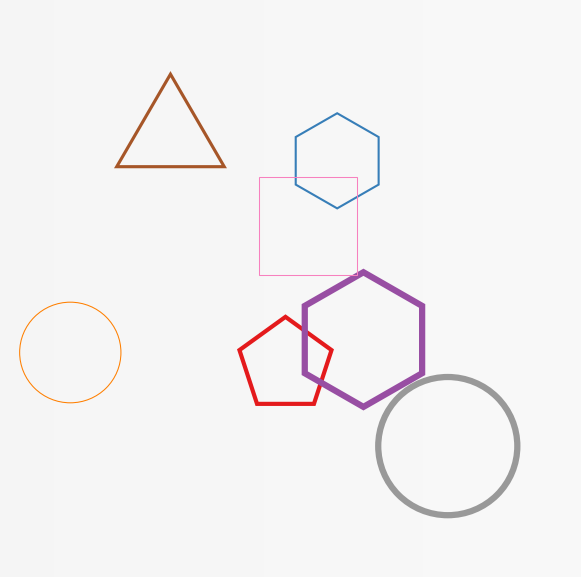[{"shape": "pentagon", "thickness": 2, "radius": 0.42, "center": [0.491, 0.367]}, {"shape": "hexagon", "thickness": 1, "radius": 0.41, "center": [0.58, 0.721]}, {"shape": "hexagon", "thickness": 3, "radius": 0.58, "center": [0.625, 0.411]}, {"shape": "circle", "thickness": 0.5, "radius": 0.44, "center": [0.121, 0.389]}, {"shape": "triangle", "thickness": 1.5, "radius": 0.53, "center": [0.293, 0.764]}, {"shape": "square", "thickness": 0.5, "radius": 0.42, "center": [0.53, 0.608]}, {"shape": "circle", "thickness": 3, "radius": 0.6, "center": [0.77, 0.227]}]